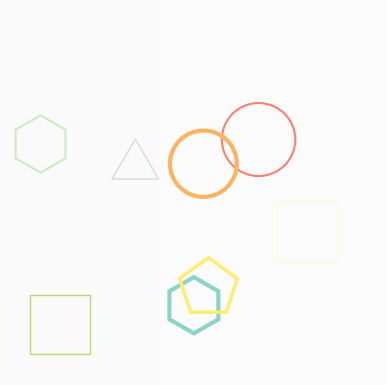[{"shape": "hexagon", "thickness": 3, "radius": 0.36, "center": [0.5, 0.207]}, {"shape": "square", "thickness": 0.5, "radius": 0.4, "center": [0.794, 0.398]}, {"shape": "circle", "thickness": 1.5, "radius": 0.47, "center": [0.667, 0.638]}, {"shape": "circle", "thickness": 3, "radius": 0.43, "center": [0.525, 0.575]}, {"shape": "square", "thickness": 1, "radius": 0.39, "center": [0.155, 0.157]}, {"shape": "triangle", "thickness": 1, "radius": 0.35, "center": [0.349, 0.57]}, {"shape": "hexagon", "thickness": 1.5, "radius": 0.37, "center": [0.105, 0.626]}, {"shape": "pentagon", "thickness": 2.5, "radius": 0.39, "center": [0.538, 0.252]}]